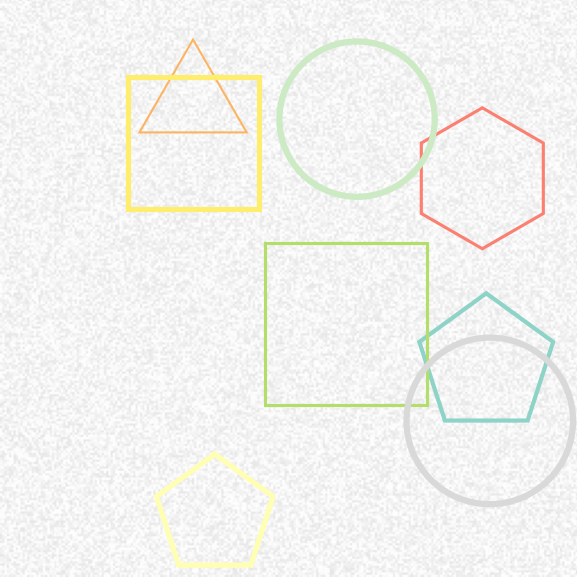[{"shape": "pentagon", "thickness": 2, "radius": 0.61, "center": [0.842, 0.369]}, {"shape": "pentagon", "thickness": 2.5, "radius": 0.53, "center": [0.372, 0.107]}, {"shape": "hexagon", "thickness": 1.5, "radius": 0.61, "center": [0.835, 0.69]}, {"shape": "triangle", "thickness": 1, "radius": 0.54, "center": [0.334, 0.823]}, {"shape": "square", "thickness": 1.5, "radius": 0.7, "center": [0.599, 0.438]}, {"shape": "circle", "thickness": 3, "radius": 0.72, "center": [0.848, 0.27]}, {"shape": "circle", "thickness": 3, "radius": 0.67, "center": [0.618, 0.793]}, {"shape": "square", "thickness": 2.5, "radius": 0.57, "center": [0.335, 0.752]}]